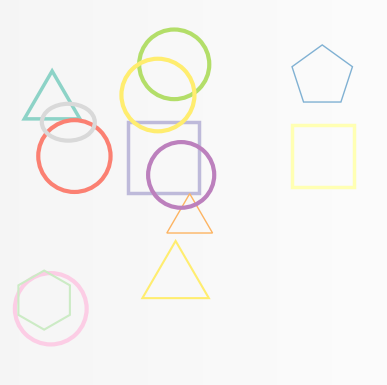[{"shape": "triangle", "thickness": 2.5, "radius": 0.41, "center": [0.135, 0.733]}, {"shape": "square", "thickness": 2.5, "radius": 0.4, "center": [0.833, 0.595]}, {"shape": "square", "thickness": 2.5, "radius": 0.46, "center": [0.423, 0.591]}, {"shape": "circle", "thickness": 3, "radius": 0.47, "center": [0.192, 0.595]}, {"shape": "pentagon", "thickness": 1, "radius": 0.41, "center": [0.832, 0.801]}, {"shape": "triangle", "thickness": 1, "radius": 0.34, "center": [0.49, 0.429]}, {"shape": "circle", "thickness": 3, "radius": 0.45, "center": [0.45, 0.833]}, {"shape": "circle", "thickness": 3, "radius": 0.46, "center": [0.131, 0.198]}, {"shape": "oval", "thickness": 3, "radius": 0.34, "center": [0.176, 0.683]}, {"shape": "circle", "thickness": 3, "radius": 0.43, "center": [0.468, 0.546]}, {"shape": "hexagon", "thickness": 1.5, "radius": 0.38, "center": [0.114, 0.221]}, {"shape": "circle", "thickness": 3, "radius": 0.47, "center": [0.408, 0.753]}, {"shape": "triangle", "thickness": 1.5, "radius": 0.5, "center": [0.453, 0.275]}]